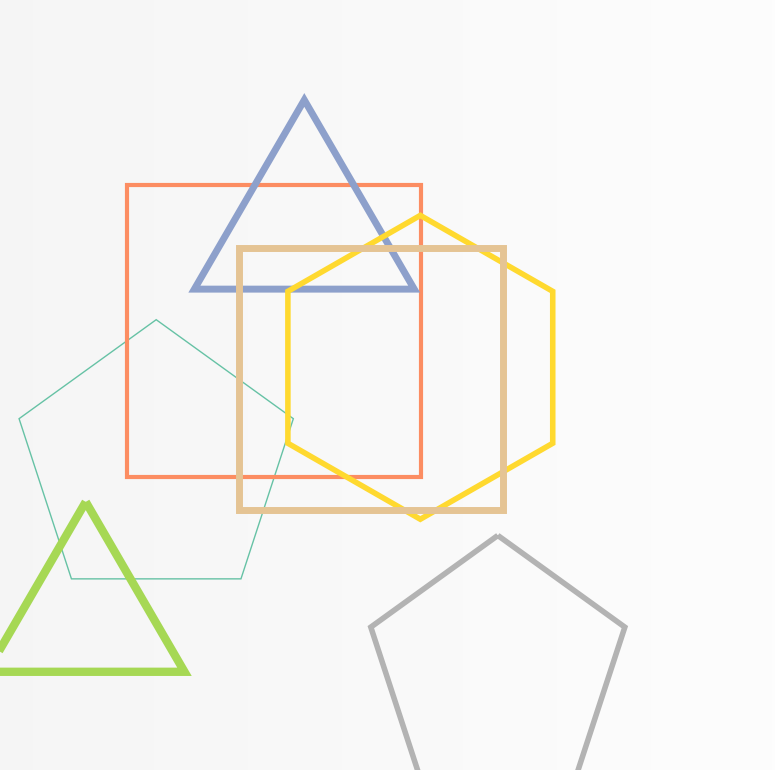[{"shape": "pentagon", "thickness": 0.5, "radius": 0.93, "center": [0.202, 0.399]}, {"shape": "square", "thickness": 1.5, "radius": 0.95, "center": [0.353, 0.571]}, {"shape": "triangle", "thickness": 2.5, "radius": 0.82, "center": [0.393, 0.706]}, {"shape": "triangle", "thickness": 3, "radius": 0.74, "center": [0.111, 0.201]}, {"shape": "hexagon", "thickness": 2, "radius": 0.99, "center": [0.542, 0.523]}, {"shape": "square", "thickness": 2.5, "radius": 0.85, "center": [0.479, 0.508]}, {"shape": "pentagon", "thickness": 2, "radius": 0.86, "center": [0.642, 0.132]}]